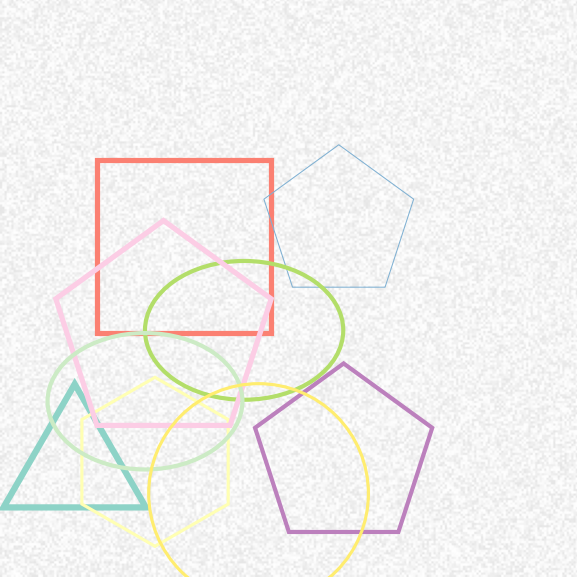[{"shape": "triangle", "thickness": 3, "radius": 0.71, "center": [0.129, 0.192]}, {"shape": "hexagon", "thickness": 1.5, "radius": 0.73, "center": [0.268, 0.199]}, {"shape": "square", "thickness": 2.5, "radius": 0.75, "center": [0.319, 0.573]}, {"shape": "pentagon", "thickness": 0.5, "radius": 0.68, "center": [0.587, 0.612]}, {"shape": "oval", "thickness": 2, "radius": 0.86, "center": [0.423, 0.427]}, {"shape": "pentagon", "thickness": 2.5, "radius": 0.98, "center": [0.283, 0.421]}, {"shape": "pentagon", "thickness": 2, "radius": 0.81, "center": [0.595, 0.208]}, {"shape": "oval", "thickness": 2, "radius": 0.84, "center": [0.251, 0.304]}, {"shape": "circle", "thickness": 1.5, "radius": 0.95, "center": [0.448, 0.145]}]